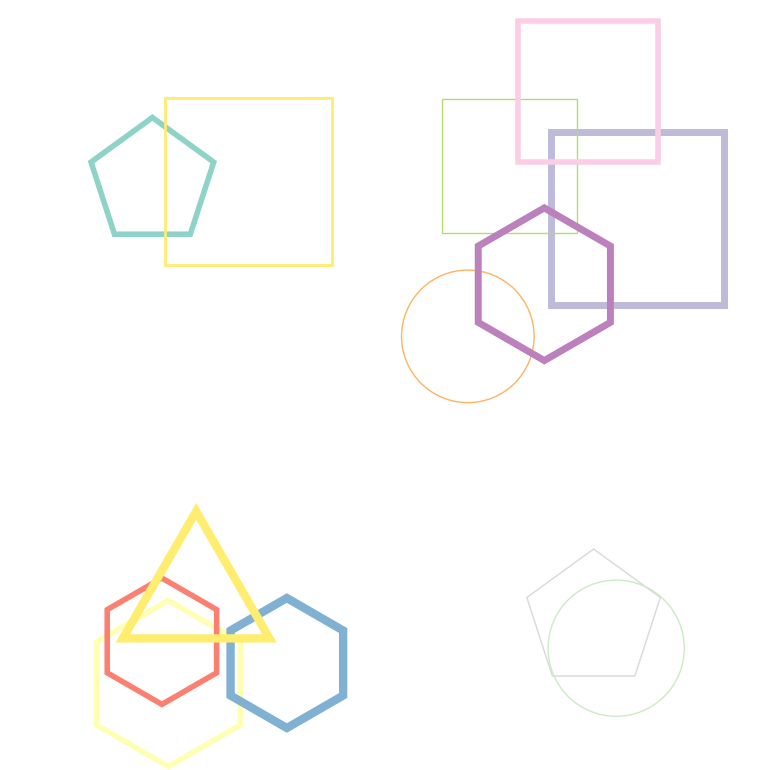[{"shape": "pentagon", "thickness": 2, "radius": 0.42, "center": [0.198, 0.764]}, {"shape": "hexagon", "thickness": 2, "radius": 0.54, "center": [0.219, 0.112]}, {"shape": "square", "thickness": 2.5, "radius": 0.56, "center": [0.828, 0.716]}, {"shape": "hexagon", "thickness": 2, "radius": 0.41, "center": [0.21, 0.167]}, {"shape": "hexagon", "thickness": 3, "radius": 0.42, "center": [0.373, 0.139]}, {"shape": "circle", "thickness": 0.5, "radius": 0.43, "center": [0.608, 0.563]}, {"shape": "square", "thickness": 0.5, "radius": 0.44, "center": [0.662, 0.784]}, {"shape": "square", "thickness": 2, "radius": 0.46, "center": [0.764, 0.881]}, {"shape": "pentagon", "thickness": 0.5, "radius": 0.46, "center": [0.771, 0.196]}, {"shape": "hexagon", "thickness": 2.5, "radius": 0.5, "center": [0.707, 0.631]}, {"shape": "circle", "thickness": 0.5, "radius": 0.44, "center": [0.8, 0.158]}, {"shape": "triangle", "thickness": 3, "radius": 0.55, "center": [0.255, 0.226]}, {"shape": "square", "thickness": 1, "radius": 0.54, "center": [0.323, 0.764]}]